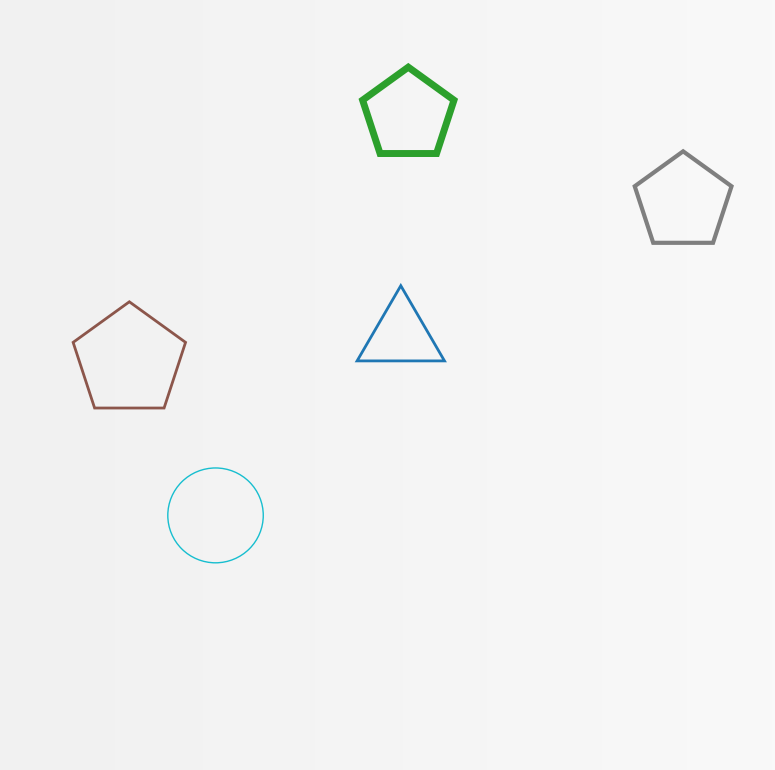[{"shape": "triangle", "thickness": 1, "radius": 0.33, "center": [0.517, 0.564]}, {"shape": "pentagon", "thickness": 2.5, "radius": 0.31, "center": [0.527, 0.851]}, {"shape": "pentagon", "thickness": 1, "radius": 0.38, "center": [0.167, 0.532]}, {"shape": "pentagon", "thickness": 1.5, "radius": 0.33, "center": [0.881, 0.738]}, {"shape": "circle", "thickness": 0.5, "radius": 0.31, "center": [0.278, 0.331]}]